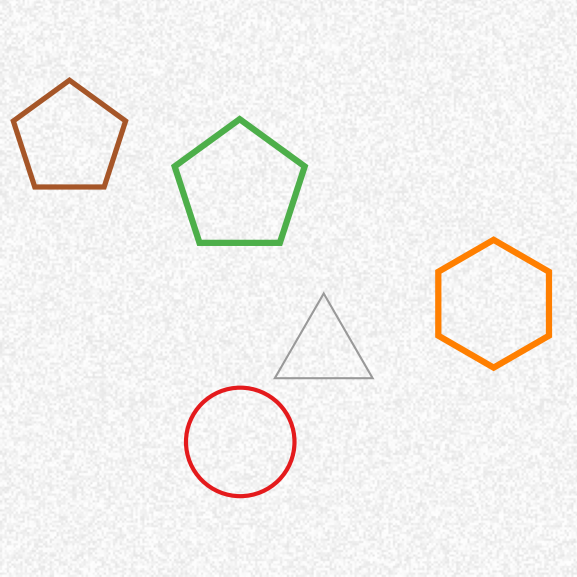[{"shape": "circle", "thickness": 2, "radius": 0.47, "center": [0.416, 0.234]}, {"shape": "pentagon", "thickness": 3, "radius": 0.59, "center": [0.415, 0.674]}, {"shape": "hexagon", "thickness": 3, "radius": 0.55, "center": [0.855, 0.473]}, {"shape": "pentagon", "thickness": 2.5, "radius": 0.51, "center": [0.12, 0.758]}, {"shape": "triangle", "thickness": 1, "radius": 0.49, "center": [0.561, 0.393]}]